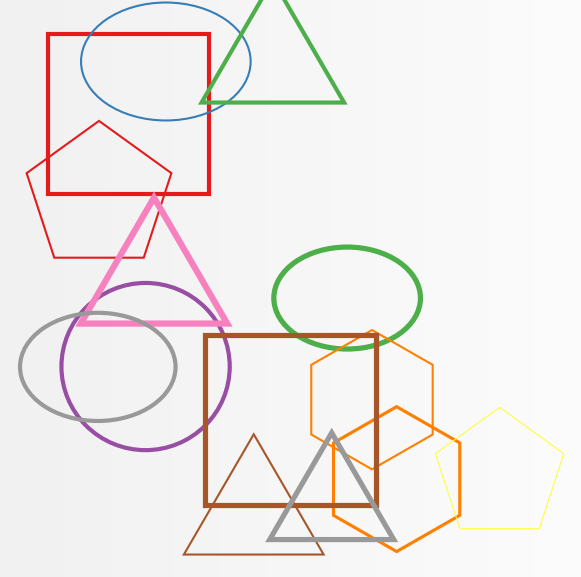[{"shape": "pentagon", "thickness": 1, "radius": 0.65, "center": [0.17, 0.659]}, {"shape": "square", "thickness": 2, "radius": 0.7, "center": [0.221, 0.802]}, {"shape": "oval", "thickness": 1, "radius": 0.73, "center": [0.285, 0.893]}, {"shape": "triangle", "thickness": 2, "radius": 0.71, "center": [0.469, 0.892]}, {"shape": "oval", "thickness": 2.5, "radius": 0.63, "center": [0.597, 0.483]}, {"shape": "circle", "thickness": 2, "radius": 0.72, "center": [0.25, 0.364]}, {"shape": "hexagon", "thickness": 1, "radius": 0.6, "center": [0.64, 0.307]}, {"shape": "hexagon", "thickness": 1.5, "radius": 0.63, "center": [0.682, 0.169]}, {"shape": "pentagon", "thickness": 0.5, "radius": 0.58, "center": [0.859, 0.178]}, {"shape": "square", "thickness": 2.5, "radius": 0.74, "center": [0.5, 0.272]}, {"shape": "triangle", "thickness": 1, "radius": 0.69, "center": [0.437, 0.108]}, {"shape": "triangle", "thickness": 3, "radius": 0.73, "center": [0.265, 0.512]}, {"shape": "oval", "thickness": 2, "radius": 0.67, "center": [0.168, 0.364]}, {"shape": "triangle", "thickness": 2.5, "radius": 0.62, "center": [0.571, 0.126]}]